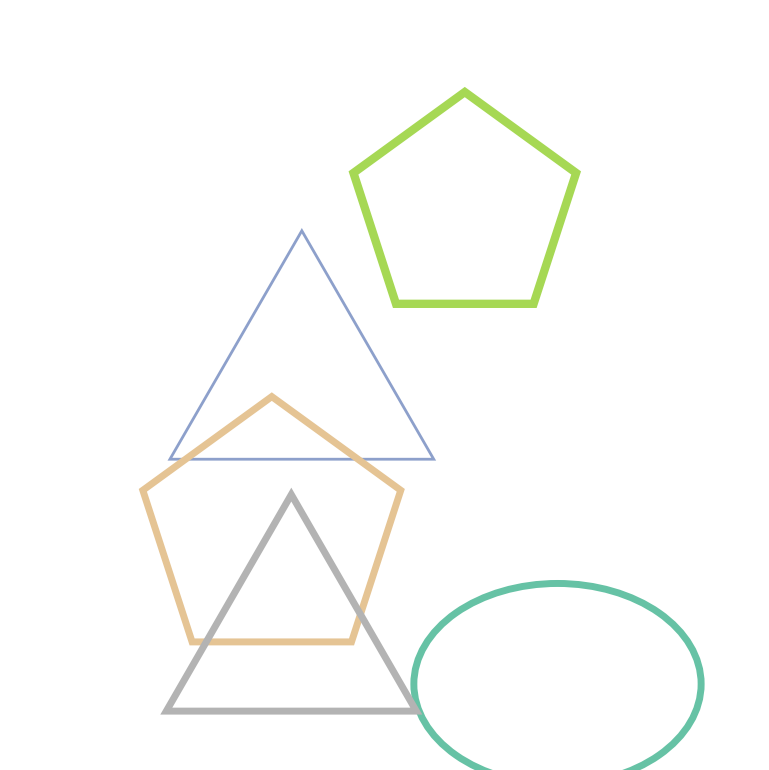[{"shape": "oval", "thickness": 2.5, "radius": 0.93, "center": [0.724, 0.112]}, {"shape": "triangle", "thickness": 1, "radius": 0.99, "center": [0.392, 0.503]}, {"shape": "pentagon", "thickness": 3, "radius": 0.76, "center": [0.604, 0.728]}, {"shape": "pentagon", "thickness": 2.5, "radius": 0.88, "center": [0.353, 0.309]}, {"shape": "triangle", "thickness": 2.5, "radius": 0.94, "center": [0.378, 0.17]}]